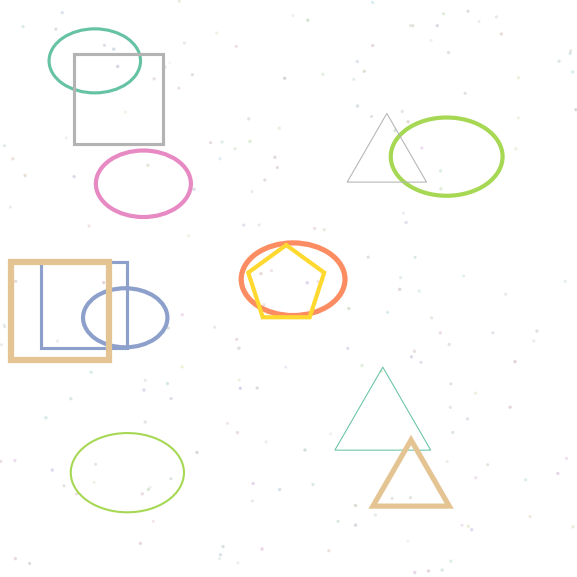[{"shape": "oval", "thickness": 1.5, "radius": 0.4, "center": [0.164, 0.894]}, {"shape": "triangle", "thickness": 0.5, "radius": 0.48, "center": [0.663, 0.268]}, {"shape": "oval", "thickness": 2.5, "radius": 0.45, "center": [0.508, 0.516]}, {"shape": "square", "thickness": 1.5, "radius": 0.37, "center": [0.145, 0.471]}, {"shape": "oval", "thickness": 2, "radius": 0.37, "center": [0.217, 0.449]}, {"shape": "oval", "thickness": 2, "radius": 0.41, "center": [0.248, 0.681]}, {"shape": "oval", "thickness": 2, "radius": 0.48, "center": [0.773, 0.728]}, {"shape": "oval", "thickness": 1, "radius": 0.49, "center": [0.221, 0.181]}, {"shape": "pentagon", "thickness": 2, "radius": 0.35, "center": [0.496, 0.506]}, {"shape": "triangle", "thickness": 2.5, "radius": 0.38, "center": [0.712, 0.161]}, {"shape": "square", "thickness": 3, "radius": 0.42, "center": [0.104, 0.46]}, {"shape": "square", "thickness": 1.5, "radius": 0.39, "center": [0.205, 0.828]}, {"shape": "triangle", "thickness": 0.5, "radius": 0.4, "center": [0.67, 0.723]}]